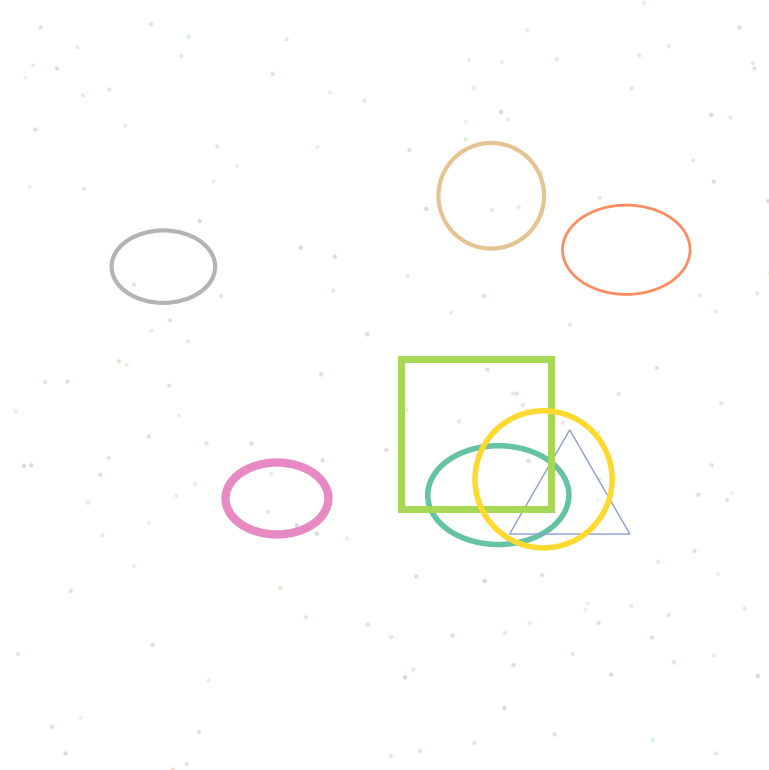[{"shape": "oval", "thickness": 2, "radius": 0.46, "center": [0.647, 0.357]}, {"shape": "oval", "thickness": 1, "radius": 0.41, "center": [0.813, 0.676]}, {"shape": "triangle", "thickness": 0.5, "radius": 0.45, "center": [0.74, 0.351]}, {"shape": "oval", "thickness": 3, "radius": 0.33, "center": [0.36, 0.353]}, {"shape": "square", "thickness": 2.5, "radius": 0.49, "center": [0.618, 0.437]}, {"shape": "circle", "thickness": 2, "radius": 0.45, "center": [0.706, 0.377]}, {"shape": "circle", "thickness": 1.5, "radius": 0.34, "center": [0.638, 0.746]}, {"shape": "oval", "thickness": 1.5, "radius": 0.34, "center": [0.212, 0.654]}]